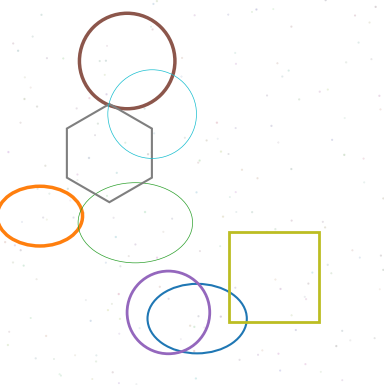[{"shape": "oval", "thickness": 1.5, "radius": 0.64, "center": [0.512, 0.172]}, {"shape": "oval", "thickness": 2.5, "radius": 0.55, "center": [0.104, 0.439]}, {"shape": "oval", "thickness": 0.5, "radius": 0.74, "center": [0.352, 0.421]}, {"shape": "circle", "thickness": 2, "radius": 0.54, "center": [0.437, 0.189]}, {"shape": "circle", "thickness": 2.5, "radius": 0.62, "center": [0.33, 0.842]}, {"shape": "hexagon", "thickness": 1.5, "radius": 0.64, "center": [0.284, 0.602]}, {"shape": "square", "thickness": 2, "radius": 0.58, "center": [0.711, 0.28]}, {"shape": "circle", "thickness": 0.5, "radius": 0.58, "center": [0.395, 0.704]}]